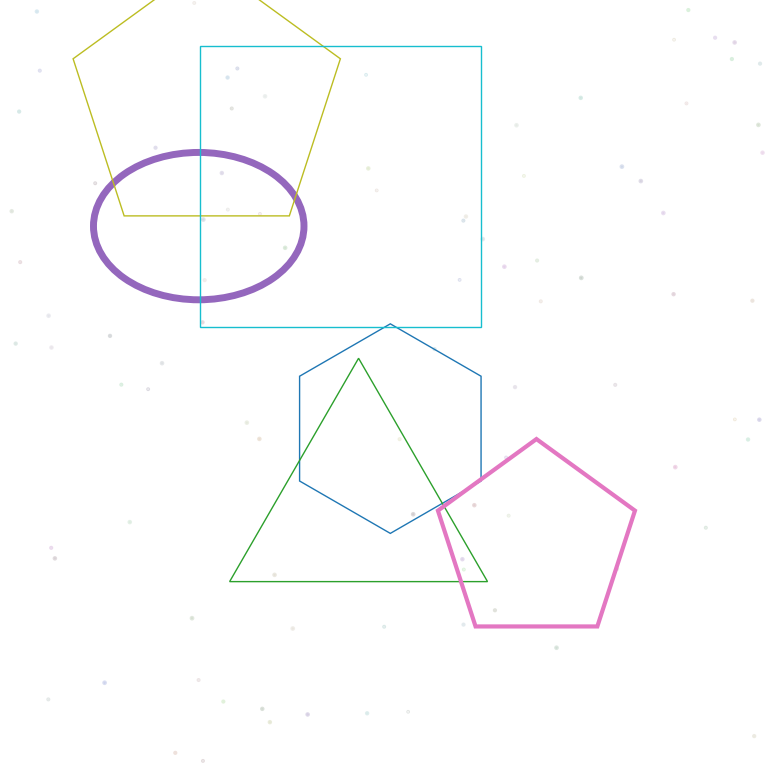[{"shape": "hexagon", "thickness": 0.5, "radius": 0.68, "center": [0.507, 0.443]}, {"shape": "triangle", "thickness": 0.5, "radius": 0.97, "center": [0.466, 0.341]}, {"shape": "oval", "thickness": 2.5, "radius": 0.68, "center": [0.258, 0.706]}, {"shape": "pentagon", "thickness": 1.5, "radius": 0.67, "center": [0.697, 0.295]}, {"shape": "pentagon", "thickness": 0.5, "radius": 0.91, "center": [0.268, 0.867]}, {"shape": "square", "thickness": 0.5, "radius": 0.91, "center": [0.443, 0.758]}]